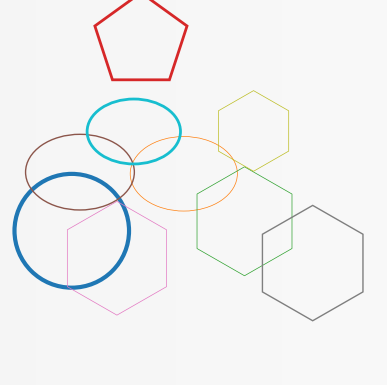[{"shape": "circle", "thickness": 3, "radius": 0.74, "center": [0.185, 0.401]}, {"shape": "oval", "thickness": 0.5, "radius": 0.69, "center": [0.474, 0.549]}, {"shape": "hexagon", "thickness": 0.5, "radius": 0.71, "center": [0.631, 0.425]}, {"shape": "pentagon", "thickness": 2, "radius": 0.63, "center": [0.364, 0.894]}, {"shape": "oval", "thickness": 1, "radius": 0.7, "center": [0.206, 0.553]}, {"shape": "hexagon", "thickness": 0.5, "radius": 0.74, "center": [0.302, 0.329]}, {"shape": "hexagon", "thickness": 1, "radius": 0.75, "center": [0.807, 0.317]}, {"shape": "hexagon", "thickness": 0.5, "radius": 0.52, "center": [0.654, 0.66]}, {"shape": "oval", "thickness": 2, "radius": 0.6, "center": [0.345, 0.658]}]